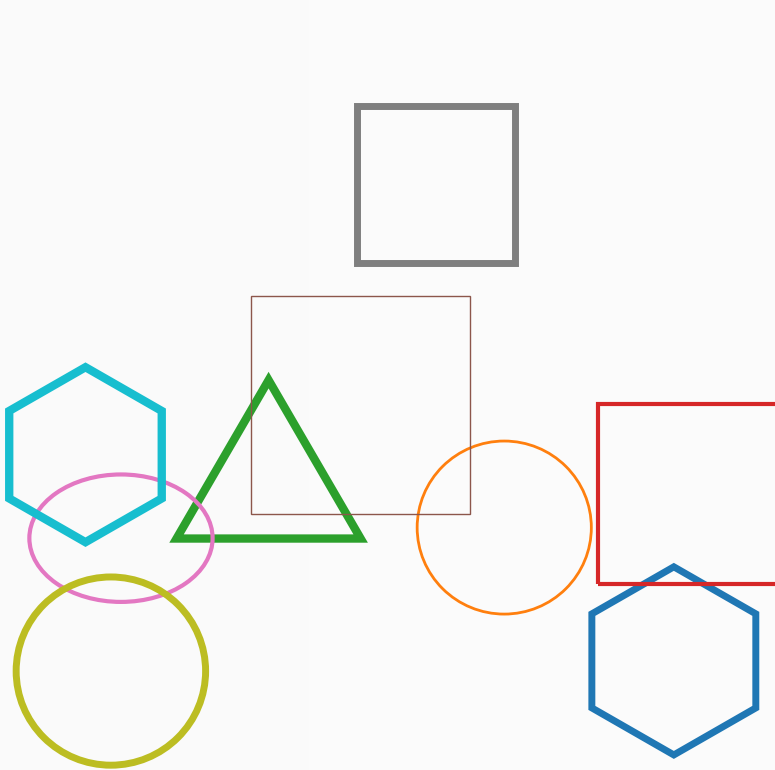[{"shape": "hexagon", "thickness": 2.5, "radius": 0.61, "center": [0.869, 0.142]}, {"shape": "circle", "thickness": 1, "radius": 0.56, "center": [0.651, 0.315]}, {"shape": "triangle", "thickness": 3, "radius": 0.69, "center": [0.347, 0.369]}, {"shape": "square", "thickness": 1.5, "radius": 0.58, "center": [0.888, 0.359]}, {"shape": "square", "thickness": 0.5, "radius": 0.71, "center": [0.465, 0.474]}, {"shape": "oval", "thickness": 1.5, "radius": 0.59, "center": [0.156, 0.301]}, {"shape": "square", "thickness": 2.5, "radius": 0.51, "center": [0.563, 0.76]}, {"shape": "circle", "thickness": 2.5, "radius": 0.61, "center": [0.143, 0.128]}, {"shape": "hexagon", "thickness": 3, "radius": 0.57, "center": [0.11, 0.409]}]